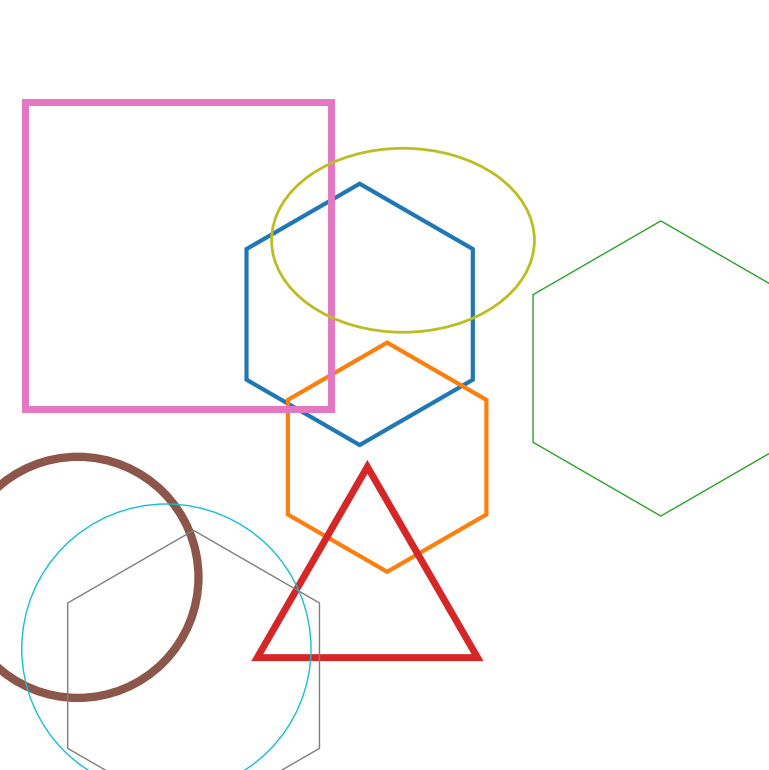[{"shape": "hexagon", "thickness": 1.5, "radius": 0.85, "center": [0.467, 0.592]}, {"shape": "hexagon", "thickness": 1.5, "radius": 0.74, "center": [0.503, 0.406]}, {"shape": "hexagon", "thickness": 0.5, "radius": 0.96, "center": [0.858, 0.521]}, {"shape": "triangle", "thickness": 2.5, "radius": 0.83, "center": [0.477, 0.229]}, {"shape": "circle", "thickness": 3, "radius": 0.78, "center": [0.101, 0.25]}, {"shape": "square", "thickness": 2.5, "radius": 1.0, "center": [0.231, 0.668]}, {"shape": "hexagon", "thickness": 0.5, "radius": 0.94, "center": [0.251, 0.122]}, {"shape": "oval", "thickness": 1, "radius": 0.85, "center": [0.523, 0.688]}, {"shape": "circle", "thickness": 0.5, "radius": 0.94, "center": [0.216, 0.158]}]